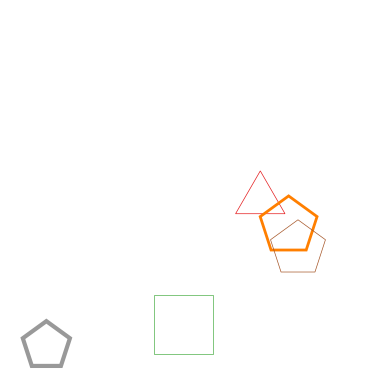[{"shape": "triangle", "thickness": 0.5, "radius": 0.37, "center": [0.676, 0.482]}, {"shape": "square", "thickness": 0.5, "radius": 0.39, "center": [0.476, 0.157]}, {"shape": "pentagon", "thickness": 2, "radius": 0.39, "center": [0.75, 0.413]}, {"shape": "pentagon", "thickness": 0.5, "radius": 0.37, "center": [0.774, 0.354]}, {"shape": "pentagon", "thickness": 3, "radius": 0.32, "center": [0.12, 0.102]}]